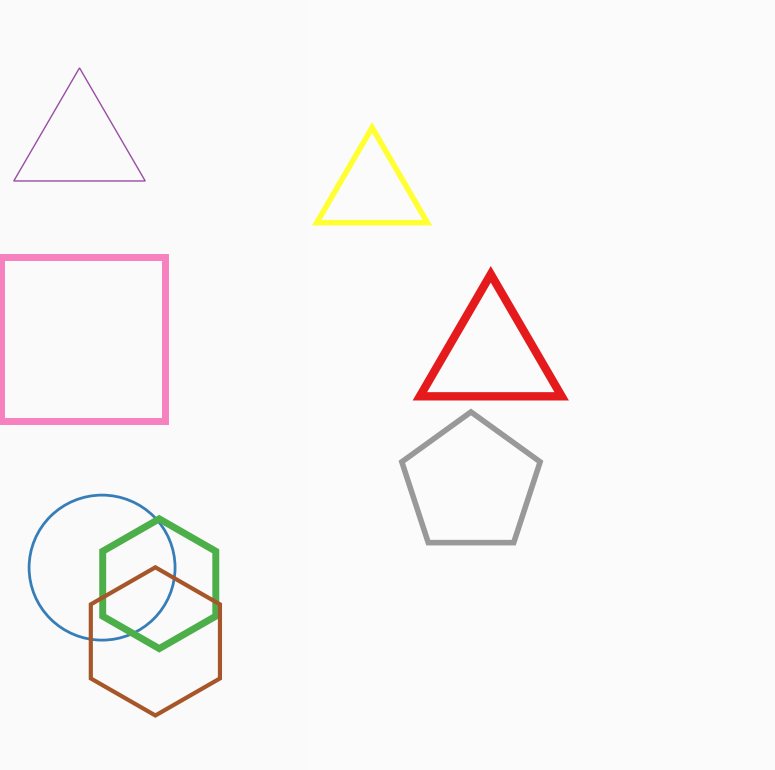[{"shape": "triangle", "thickness": 3, "radius": 0.53, "center": [0.633, 0.538]}, {"shape": "circle", "thickness": 1, "radius": 0.47, "center": [0.132, 0.263]}, {"shape": "hexagon", "thickness": 2.5, "radius": 0.42, "center": [0.205, 0.242]}, {"shape": "triangle", "thickness": 0.5, "radius": 0.49, "center": [0.103, 0.814]}, {"shape": "triangle", "thickness": 2, "radius": 0.41, "center": [0.48, 0.752]}, {"shape": "hexagon", "thickness": 1.5, "radius": 0.48, "center": [0.2, 0.167]}, {"shape": "square", "thickness": 2.5, "radius": 0.53, "center": [0.107, 0.56]}, {"shape": "pentagon", "thickness": 2, "radius": 0.47, "center": [0.608, 0.371]}]